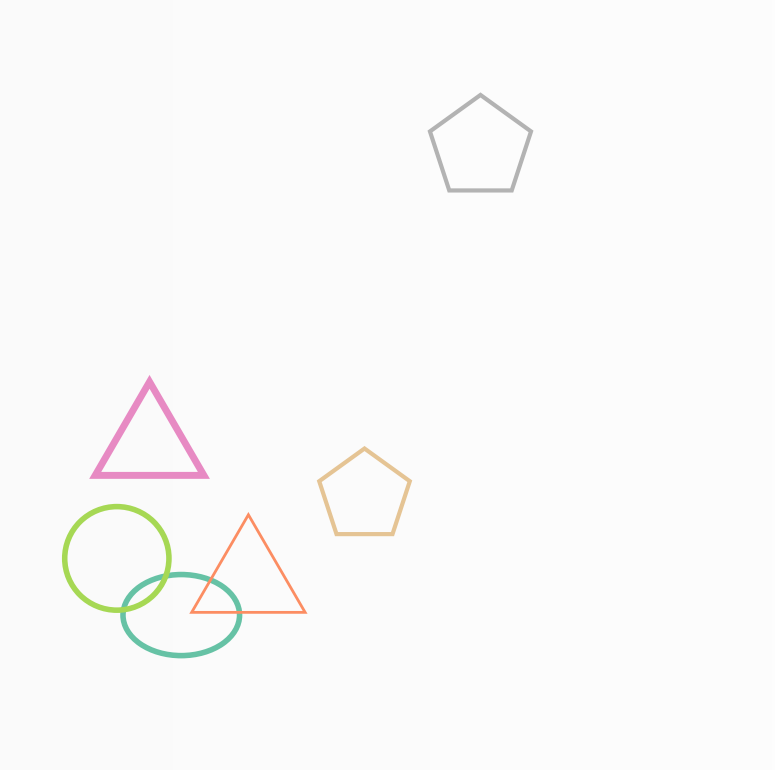[{"shape": "oval", "thickness": 2, "radius": 0.38, "center": [0.234, 0.201]}, {"shape": "triangle", "thickness": 1, "radius": 0.42, "center": [0.321, 0.247]}, {"shape": "triangle", "thickness": 2.5, "radius": 0.4, "center": [0.193, 0.423]}, {"shape": "circle", "thickness": 2, "radius": 0.34, "center": [0.151, 0.275]}, {"shape": "pentagon", "thickness": 1.5, "radius": 0.31, "center": [0.47, 0.356]}, {"shape": "pentagon", "thickness": 1.5, "radius": 0.34, "center": [0.62, 0.808]}]